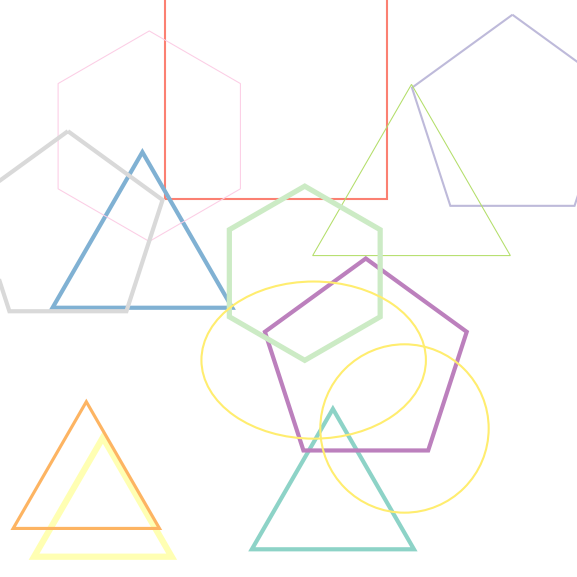[{"shape": "triangle", "thickness": 2, "radius": 0.81, "center": [0.576, 0.129]}, {"shape": "triangle", "thickness": 3, "radius": 0.69, "center": [0.178, 0.104]}, {"shape": "pentagon", "thickness": 1, "radius": 0.91, "center": [0.887, 0.791]}, {"shape": "square", "thickness": 1, "radius": 0.96, "center": [0.478, 0.847]}, {"shape": "triangle", "thickness": 2, "radius": 0.9, "center": [0.247, 0.556]}, {"shape": "triangle", "thickness": 1.5, "radius": 0.73, "center": [0.149, 0.157]}, {"shape": "triangle", "thickness": 0.5, "radius": 0.99, "center": [0.713, 0.655]}, {"shape": "hexagon", "thickness": 0.5, "radius": 0.91, "center": [0.258, 0.763]}, {"shape": "pentagon", "thickness": 2, "radius": 0.86, "center": [0.118, 0.6]}, {"shape": "pentagon", "thickness": 2, "radius": 0.92, "center": [0.633, 0.368]}, {"shape": "hexagon", "thickness": 2.5, "radius": 0.75, "center": [0.528, 0.526]}, {"shape": "circle", "thickness": 1, "radius": 0.73, "center": [0.7, 0.257]}, {"shape": "oval", "thickness": 1, "radius": 0.97, "center": [0.543, 0.376]}]